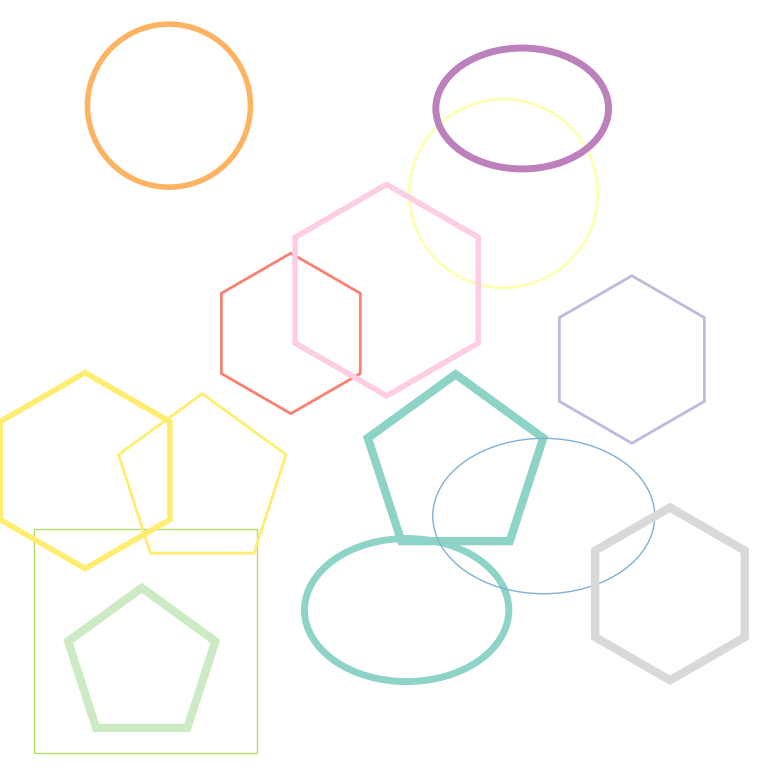[{"shape": "pentagon", "thickness": 3, "radius": 0.6, "center": [0.592, 0.394]}, {"shape": "oval", "thickness": 2.5, "radius": 0.66, "center": [0.528, 0.208]}, {"shape": "circle", "thickness": 1, "radius": 0.61, "center": [0.654, 0.749]}, {"shape": "hexagon", "thickness": 1, "radius": 0.54, "center": [0.821, 0.533]}, {"shape": "hexagon", "thickness": 1, "radius": 0.52, "center": [0.378, 0.567]}, {"shape": "oval", "thickness": 0.5, "radius": 0.72, "center": [0.706, 0.33]}, {"shape": "circle", "thickness": 2, "radius": 0.53, "center": [0.219, 0.863]}, {"shape": "square", "thickness": 0.5, "radius": 0.73, "center": [0.189, 0.167]}, {"shape": "hexagon", "thickness": 2, "radius": 0.69, "center": [0.502, 0.623]}, {"shape": "hexagon", "thickness": 3, "radius": 0.56, "center": [0.87, 0.229]}, {"shape": "oval", "thickness": 2.5, "radius": 0.56, "center": [0.678, 0.859]}, {"shape": "pentagon", "thickness": 3, "radius": 0.5, "center": [0.184, 0.136]}, {"shape": "hexagon", "thickness": 2, "radius": 0.64, "center": [0.11, 0.389]}, {"shape": "pentagon", "thickness": 1, "radius": 0.57, "center": [0.263, 0.374]}]